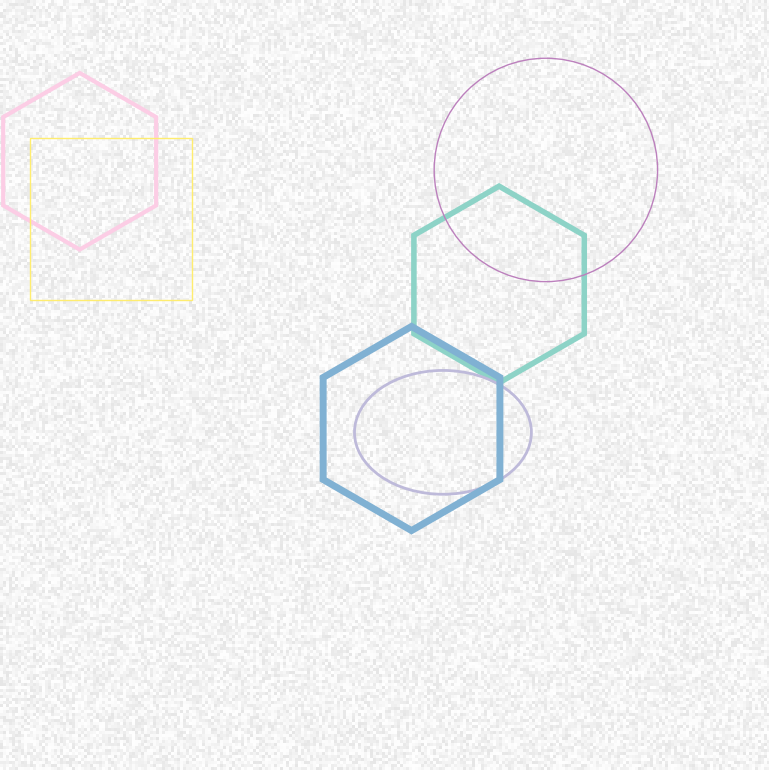[{"shape": "hexagon", "thickness": 2, "radius": 0.64, "center": [0.648, 0.631]}, {"shape": "oval", "thickness": 1, "radius": 0.57, "center": [0.575, 0.439]}, {"shape": "hexagon", "thickness": 2.5, "radius": 0.66, "center": [0.534, 0.443]}, {"shape": "hexagon", "thickness": 1.5, "radius": 0.57, "center": [0.103, 0.791]}, {"shape": "circle", "thickness": 0.5, "radius": 0.73, "center": [0.709, 0.779]}, {"shape": "square", "thickness": 0.5, "radius": 0.53, "center": [0.144, 0.715]}]